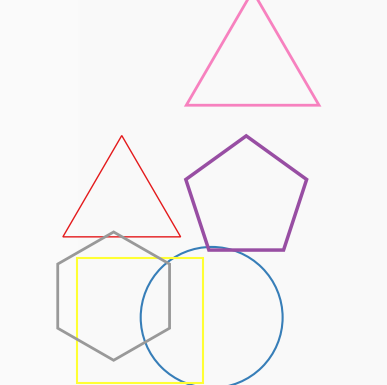[{"shape": "triangle", "thickness": 1, "radius": 0.88, "center": [0.314, 0.473]}, {"shape": "circle", "thickness": 1.5, "radius": 0.92, "center": [0.546, 0.175]}, {"shape": "pentagon", "thickness": 2.5, "radius": 0.82, "center": [0.635, 0.483]}, {"shape": "square", "thickness": 1.5, "radius": 0.81, "center": [0.362, 0.169]}, {"shape": "triangle", "thickness": 2, "radius": 0.99, "center": [0.652, 0.826]}, {"shape": "hexagon", "thickness": 2, "radius": 0.83, "center": [0.293, 0.231]}]